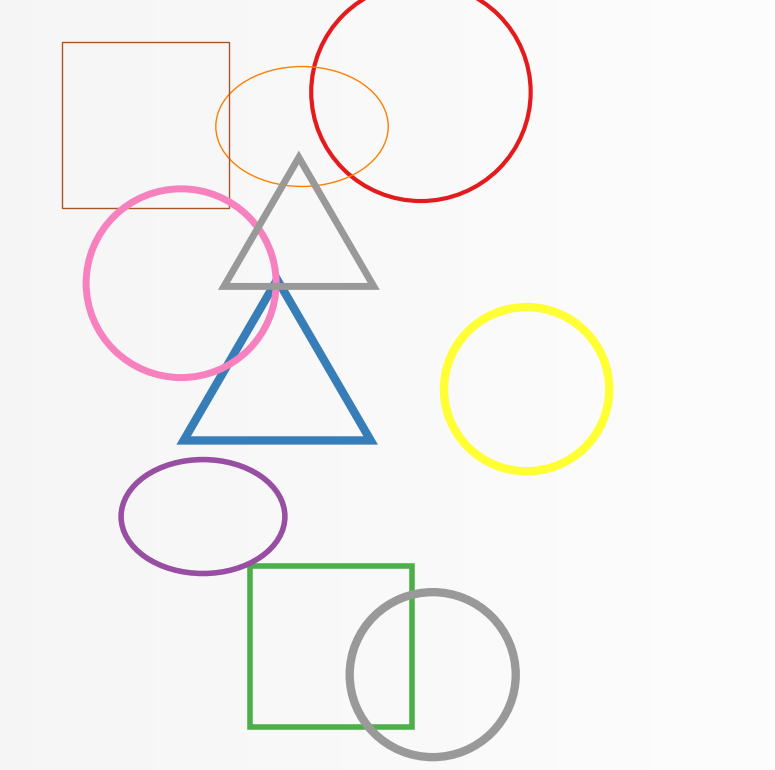[{"shape": "circle", "thickness": 1.5, "radius": 0.71, "center": [0.543, 0.88]}, {"shape": "triangle", "thickness": 3, "radius": 0.7, "center": [0.358, 0.498]}, {"shape": "square", "thickness": 2, "radius": 0.52, "center": [0.427, 0.16]}, {"shape": "oval", "thickness": 2, "radius": 0.53, "center": [0.262, 0.329]}, {"shape": "oval", "thickness": 0.5, "radius": 0.56, "center": [0.39, 0.836]}, {"shape": "circle", "thickness": 3, "radius": 0.53, "center": [0.68, 0.495]}, {"shape": "square", "thickness": 0.5, "radius": 0.54, "center": [0.188, 0.838]}, {"shape": "circle", "thickness": 2.5, "radius": 0.61, "center": [0.234, 0.632]}, {"shape": "circle", "thickness": 3, "radius": 0.54, "center": [0.558, 0.124]}, {"shape": "triangle", "thickness": 2.5, "radius": 0.56, "center": [0.386, 0.684]}]